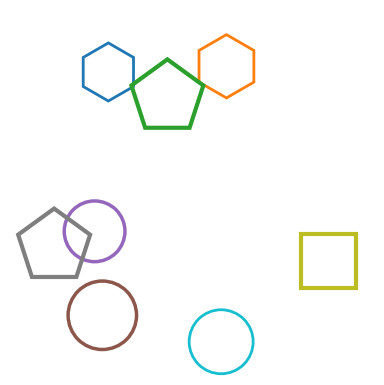[{"shape": "hexagon", "thickness": 2, "radius": 0.38, "center": [0.281, 0.813]}, {"shape": "hexagon", "thickness": 2, "radius": 0.41, "center": [0.588, 0.828]}, {"shape": "pentagon", "thickness": 3, "radius": 0.49, "center": [0.435, 0.748]}, {"shape": "circle", "thickness": 2.5, "radius": 0.39, "center": [0.246, 0.399]}, {"shape": "circle", "thickness": 2.5, "radius": 0.44, "center": [0.266, 0.181]}, {"shape": "pentagon", "thickness": 3, "radius": 0.49, "center": [0.141, 0.36]}, {"shape": "square", "thickness": 3, "radius": 0.35, "center": [0.853, 0.322]}, {"shape": "circle", "thickness": 2, "radius": 0.42, "center": [0.574, 0.112]}]